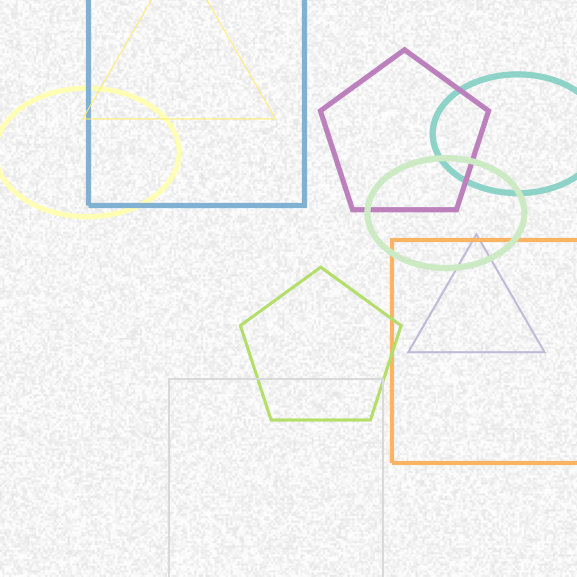[{"shape": "oval", "thickness": 3, "radius": 0.73, "center": [0.896, 0.768]}, {"shape": "oval", "thickness": 2.5, "radius": 0.8, "center": [0.151, 0.735]}, {"shape": "triangle", "thickness": 1, "radius": 0.68, "center": [0.825, 0.457]}, {"shape": "square", "thickness": 2.5, "radius": 0.94, "center": [0.339, 0.83]}, {"shape": "square", "thickness": 2, "radius": 0.97, "center": [0.873, 0.39]}, {"shape": "pentagon", "thickness": 1.5, "radius": 0.73, "center": [0.555, 0.39]}, {"shape": "square", "thickness": 1, "radius": 0.93, "center": [0.477, 0.158]}, {"shape": "pentagon", "thickness": 2.5, "radius": 0.77, "center": [0.7, 0.76]}, {"shape": "oval", "thickness": 3, "radius": 0.68, "center": [0.772, 0.63]}, {"shape": "triangle", "thickness": 0.5, "radius": 0.96, "center": [0.31, 0.89]}]